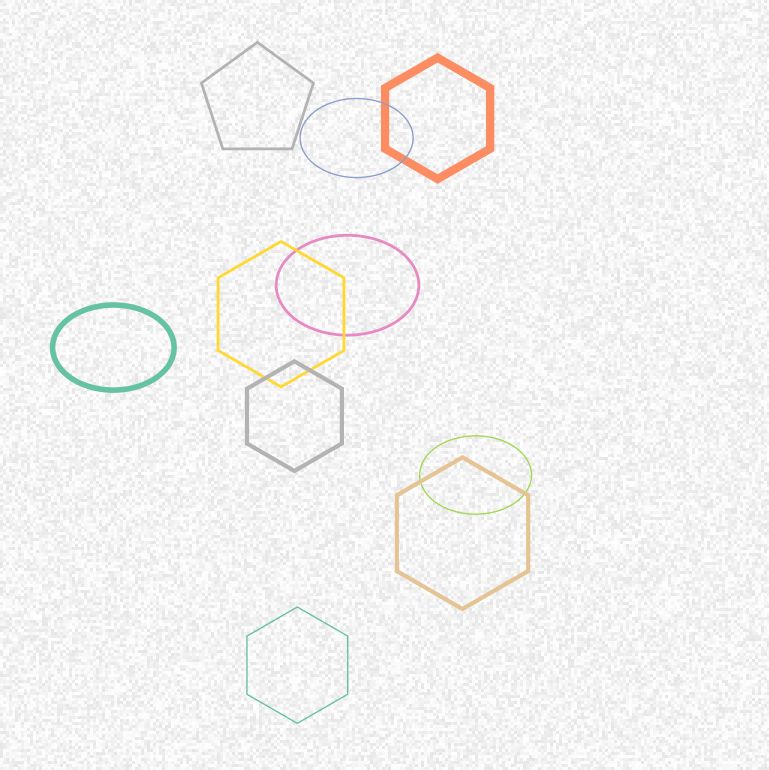[{"shape": "oval", "thickness": 2, "radius": 0.39, "center": [0.147, 0.549]}, {"shape": "hexagon", "thickness": 0.5, "radius": 0.38, "center": [0.386, 0.136]}, {"shape": "hexagon", "thickness": 3, "radius": 0.39, "center": [0.568, 0.846]}, {"shape": "oval", "thickness": 0.5, "radius": 0.37, "center": [0.463, 0.821]}, {"shape": "oval", "thickness": 1, "radius": 0.46, "center": [0.451, 0.63]}, {"shape": "oval", "thickness": 0.5, "radius": 0.36, "center": [0.618, 0.383]}, {"shape": "hexagon", "thickness": 1, "radius": 0.47, "center": [0.365, 0.592]}, {"shape": "hexagon", "thickness": 1.5, "radius": 0.49, "center": [0.601, 0.308]}, {"shape": "hexagon", "thickness": 1.5, "radius": 0.36, "center": [0.382, 0.46]}, {"shape": "pentagon", "thickness": 1, "radius": 0.38, "center": [0.334, 0.869]}]